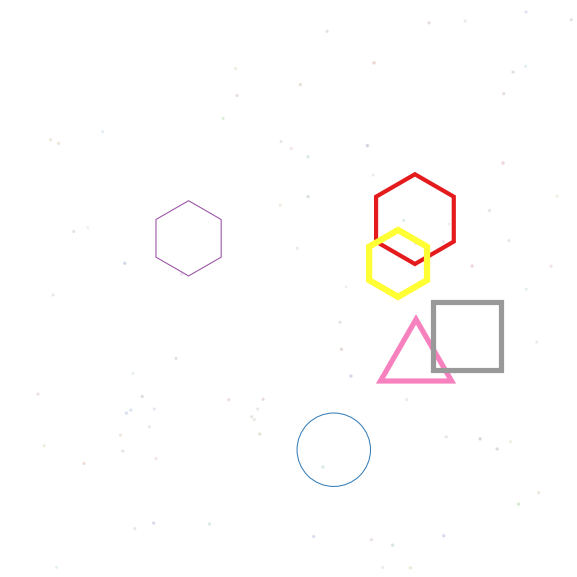[{"shape": "hexagon", "thickness": 2, "radius": 0.39, "center": [0.718, 0.62]}, {"shape": "circle", "thickness": 0.5, "radius": 0.32, "center": [0.578, 0.22]}, {"shape": "hexagon", "thickness": 0.5, "radius": 0.33, "center": [0.327, 0.586]}, {"shape": "hexagon", "thickness": 3, "radius": 0.29, "center": [0.689, 0.543]}, {"shape": "triangle", "thickness": 2.5, "radius": 0.36, "center": [0.72, 0.375]}, {"shape": "square", "thickness": 2.5, "radius": 0.29, "center": [0.808, 0.417]}]